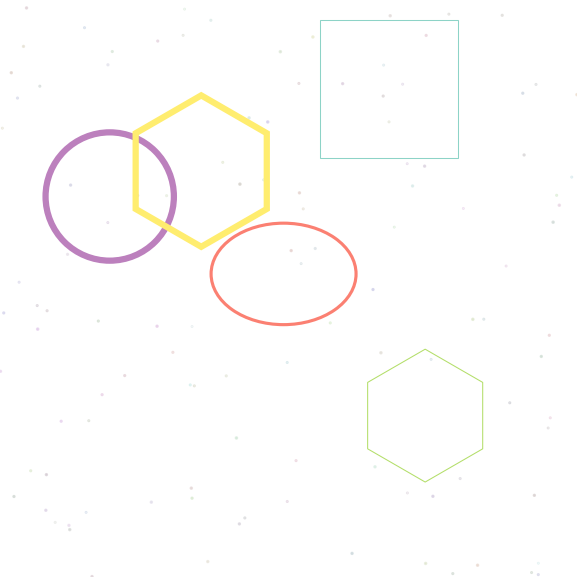[{"shape": "square", "thickness": 0.5, "radius": 0.6, "center": [0.674, 0.845]}, {"shape": "oval", "thickness": 1.5, "radius": 0.63, "center": [0.491, 0.525]}, {"shape": "hexagon", "thickness": 0.5, "radius": 0.58, "center": [0.736, 0.279]}, {"shape": "circle", "thickness": 3, "radius": 0.56, "center": [0.19, 0.659]}, {"shape": "hexagon", "thickness": 3, "radius": 0.66, "center": [0.348, 0.703]}]